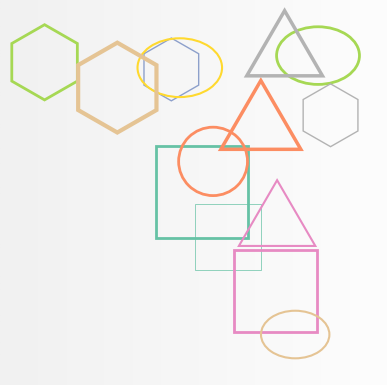[{"shape": "square", "thickness": 0.5, "radius": 0.42, "center": [0.589, 0.384]}, {"shape": "square", "thickness": 2, "radius": 0.6, "center": [0.521, 0.502]}, {"shape": "triangle", "thickness": 2.5, "radius": 0.6, "center": [0.673, 0.672]}, {"shape": "circle", "thickness": 2, "radius": 0.44, "center": [0.55, 0.581]}, {"shape": "hexagon", "thickness": 1, "radius": 0.41, "center": [0.442, 0.82]}, {"shape": "triangle", "thickness": 1.5, "radius": 0.57, "center": [0.715, 0.418]}, {"shape": "square", "thickness": 2, "radius": 0.54, "center": [0.71, 0.245]}, {"shape": "oval", "thickness": 2, "radius": 0.53, "center": [0.821, 0.856]}, {"shape": "hexagon", "thickness": 2, "radius": 0.49, "center": [0.115, 0.838]}, {"shape": "oval", "thickness": 1.5, "radius": 0.55, "center": [0.464, 0.824]}, {"shape": "oval", "thickness": 1.5, "radius": 0.44, "center": [0.762, 0.131]}, {"shape": "hexagon", "thickness": 3, "radius": 0.58, "center": [0.303, 0.772]}, {"shape": "triangle", "thickness": 2.5, "radius": 0.56, "center": [0.734, 0.859]}, {"shape": "hexagon", "thickness": 1, "radius": 0.41, "center": [0.853, 0.701]}]